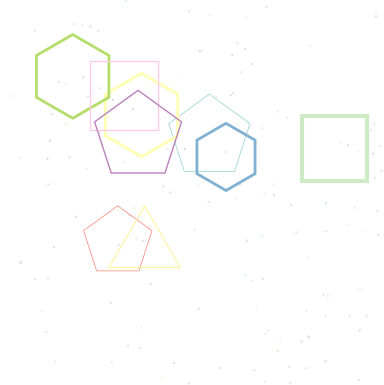[{"shape": "pentagon", "thickness": 0.5, "radius": 0.55, "center": [0.544, 0.645]}, {"shape": "hexagon", "thickness": 2, "radius": 0.54, "center": [0.368, 0.701]}, {"shape": "pentagon", "thickness": 0.5, "radius": 0.47, "center": [0.306, 0.372]}, {"shape": "hexagon", "thickness": 2, "radius": 0.44, "center": [0.587, 0.592]}, {"shape": "hexagon", "thickness": 2, "radius": 0.54, "center": [0.189, 0.802]}, {"shape": "square", "thickness": 1, "radius": 0.45, "center": [0.322, 0.752]}, {"shape": "pentagon", "thickness": 1, "radius": 0.59, "center": [0.359, 0.647]}, {"shape": "square", "thickness": 3, "radius": 0.42, "center": [0.87, 0.614]}, {"shape": "triangle", "thickness": 0.5, "radius": 0.54, "center": [0.376, 0.358]}]